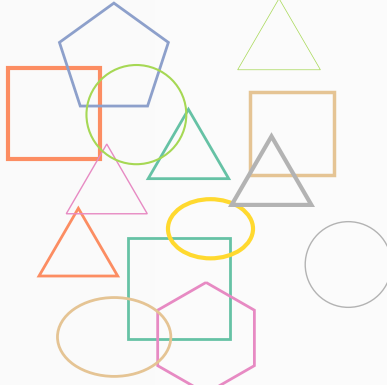[{"shape": "square", "thickness": 2, "radius": 0.66, "center": [0.463, 0.251]}, {"shape": "triangle", "thickness": 2, "radius": 0.6, "center": [0.486, 0.596]}, {"shape": "triangle", "thickness": 2, "radius": 0.59, "center": [0.202, 0.342]}, {"shape": "square", "thickness": 3, "radius": 0.59, "center": [0.139, 0.705]}, {"shape": "pentagon", "thickness": 2, "radius": 0.74, "center": [0.294, 0.844]}, {"shape": "triangle", "thickness": 1, "radius": 0.6, "center": [0.276, 0.505]}, {"shape": "hexagon", "thickness": 2, "radius": 0.72, "center": [0.532, 0.122]}, {"shape": "circle", "thickness": 1.5, "radius": 0.64, "center": [0.352, 0.702]}, {"shape": "triangle", "thickness": 0.5, "radius": 0.62, "center": [0.72, 0.88]}, {"shape": "oval", "thickness": 3, "radius": 0.55, "center": [0.543, 0.406]}, {"shape": "oval", "thickness": 2, "radius": 0.73, "center": [0.295, 0.125]}, {"shape": "square", "thickness": 2.5, "radius": 0.54, "center": [0.753, 0.653]}, {"shape": "triangle", "thickness": 3, "radius": 0.59, "center": [0.701, 0.527]}, {"shape": "circle", "thickness": 1, "radius": 0.56, "center": [0.899, 0.313]}]